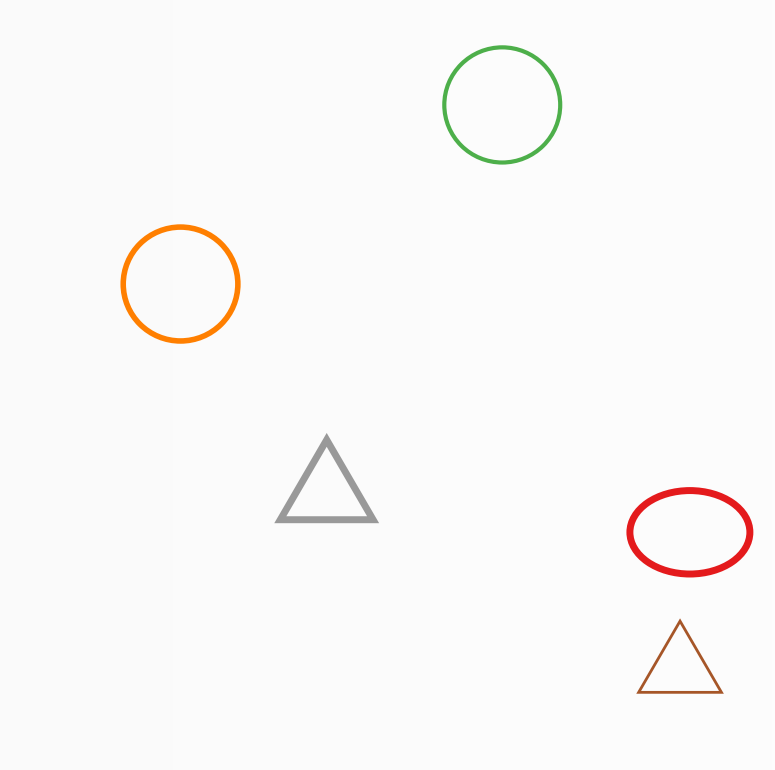[{"shape": "oval", "thickness": 2.5, "radius": 0.39, "center": [0.89, 0.309]}, {"shape": "circle", "thickness": 1.5, "radius": 0.37, "center": [0.648, 0.864]}, {"shape": "circle", "thickness": 2, "radius": 0.37, "center": [0.233, 0.631]}, {"shape": "triangle", "thickness": 1, "radius": 0.31, "center": [0.877, 0.132]}, {"shape": "triangle", "thickness": 2.5, "radius": 0.35, "center": [0.422, 0.36]}]